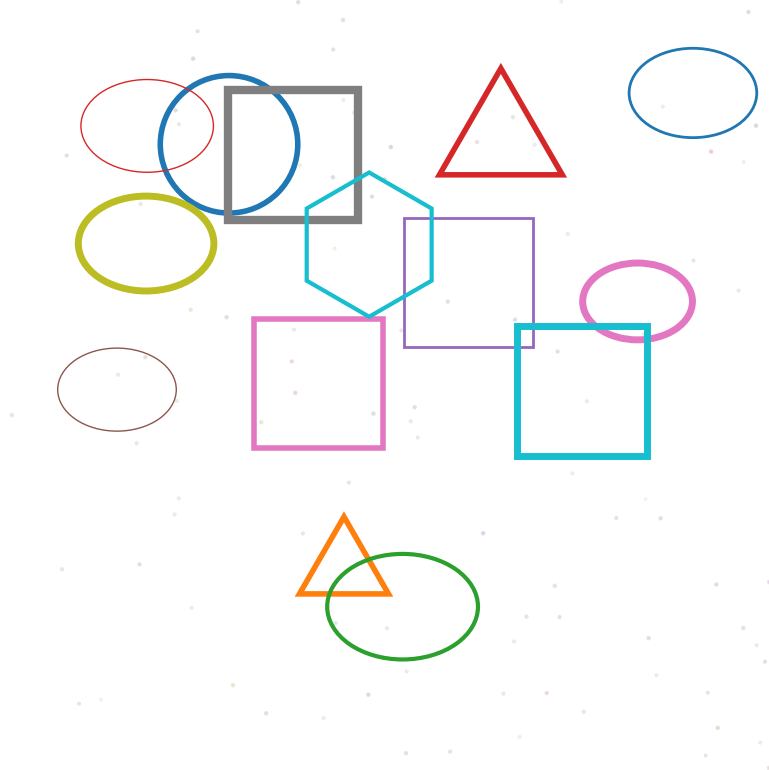[{"shape": "oval", "thickness": 1, "radius": 0.41, "center": [0.9, 0.879]}, {"shape": "circle", "thickness": 2, "radius": 0.45, "center": [0.297, 0.813]}, {"shape": "triangle", "thickness": 2, "radius": 0.33, "center": [0.447, 0.262]}, {"shape": "oval", "thickness": 1.5, "radius": 0.49, "center": [0.523, 0.212]}, {"shape": "triangle", "thickness": 2, "radius": 0.46, "center": [0.65, 0.819]}, {"shape": "oval", "thickness": 0.5, "radius": 0.43, "center": [0.191, 0.836]}, {"shape": "square", "thickness": 1, "radius": 0.42, "center": [0.609, 0.633]}, {"shape": "oval", "thickness": 0.5, "radius": 0.39, "center": [0.152, 0.494]}, {"shape": "square", "thickness": 2, "radius": 0.42, "center": [0.414, 0.502]}, {"shape": "oval", "thickness": 2.5, "radius": 0.36, "center": [0.828, 0.609]}, {"shape": "square", "thickness": 3, "radius": 0.42, "center": [0.381, 0.799]}, {"shape": "oval", "thickness": 2.5, "radius": 0.44, "center": [0.19, 0.684]}, {"shape": "square", "thickness": 2.5, "radius": 0.42, "center": [0.756, 0.493]}, {"shape": "hexagon", "thickness": 1.5, "radius": 0.47, "center": [0.479, 0.682]}]